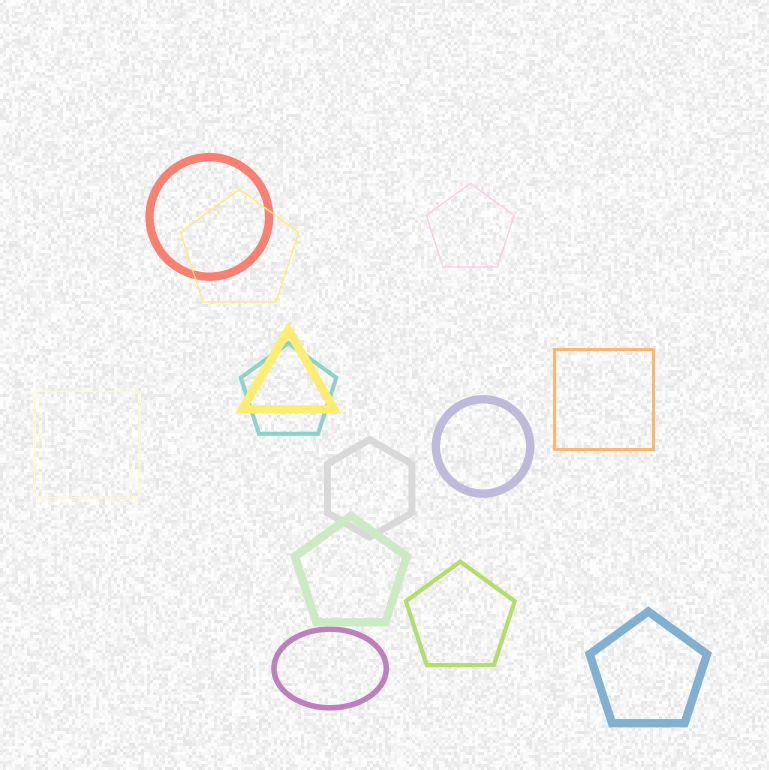[{"shape": "pentagon", "thickness": 1.5, "radius": 0.33, "center": [0.375, 0.489]}, {"shape": "square", "thickness": 0.5, "radius": 0.34, "center": [0.112, 0.423]}, {"shape": "circle", "thickness": 3, "radius": 0.31, "center": [0.627, 0.42]}, {"shape": "circle", "thickness": 3, "radius": 0.39, "center": [0.272, 0.718]}, {"shape": "pentagon", "thickness": 3, "radius": 0.4, "center": [0.842, 0.126]}, {"shape": "square", "thickness": 1, "radius": 0.32, "center": [0.784, 0.482]}, {"shape": "pentagon", "thickness": 1.5, "radius": 0.37, "center": [0.598, 0.196]}, {"shape": "pentagon", "thickness": 0.5, "radius": 0.3, "center": [0.611, 0.702]}, {"shape": "hexagon", "thickness": 2.5, "radius": 0.32, "center": [0.48, 0.366]}, {"shape": "oval", "thickness": 2, "radius": 0.36, "center": [0.429, 0.132]}, {"shape": "pentagon", "thickness": 3, "radius": 0.38, "center": [0.456, 0.254]}, {"shape": "pentagon", "thickness": 0.5, "radius": 0.4, "center": [0.311, 0.673]}, {"shape": "triangle", "thickness": 3, "radius": 0.34, "center": [0.374, 0.503]}]